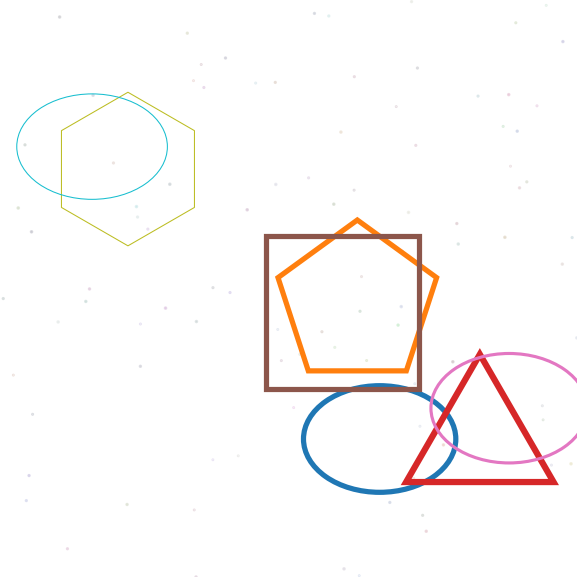[{"shape": "oval", "thickness": 2.5, "radius": 0.66, "center": [0.657, 0.239]}, {"shape": "pentagon", "thickness": 2.5, "radius": 0.72, "center": [0.619, 0.474]}, {"shape": "triangle", "thickness": 3, "radius": 0.74, "center": [0.831, 0.238]}, {"shape": "square", "thickness": 2.5, "radius": 0.66, "center": [0.594, 0.458]}, {"shape": "oval", "thickness": 1.5, "radius": 0.68, "center": [0.882, 0.292]}, {"shape": "hexagon", "thickness": 0.5, "radius": 0.66, "center": [0.222, 0.706]}, {"shape": "oval", "thickness": 0.5, "radius": 0.65, "center": [0.159, 0.745]}]